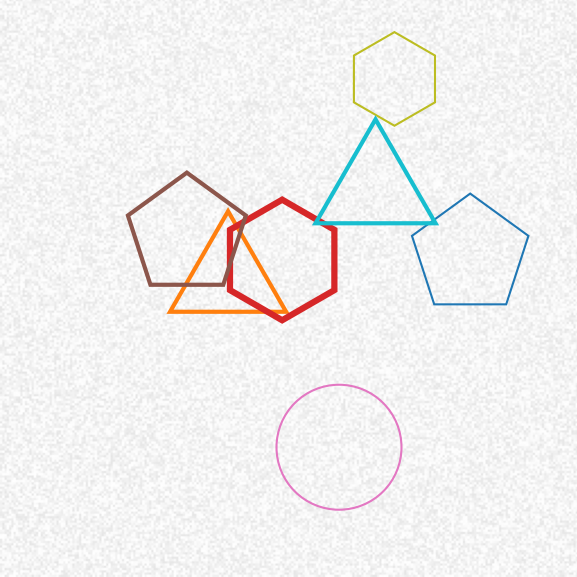[{"shape": "pentagon", "thickness": 1, "radius": 0.53, "center": [0.814, 0.558]}, {"shape": "triangle", "thickness": 2, "radius": 0.58, "center": [0.395, 0.517]}, {"shape": "hexagon", "thickness": 3, "radius": 0.52, "center": [0.489, 0.549]}, {"shape": "pentagon", "thickness": 2, "radius": 0.54, "center": [0.324, 0.593]}, {"shape": "circle", "thickness": 1, "radius": 0.54, "center": [0.587, 0.225]}, {"shape": "hexagon", "thickness": 1, "radius": 0.41, "center": [0.683, 0.862]}, {"shape": "triangle", "thickness": 2, "radius": 0.6, "center": [0.65, 0.672]}]